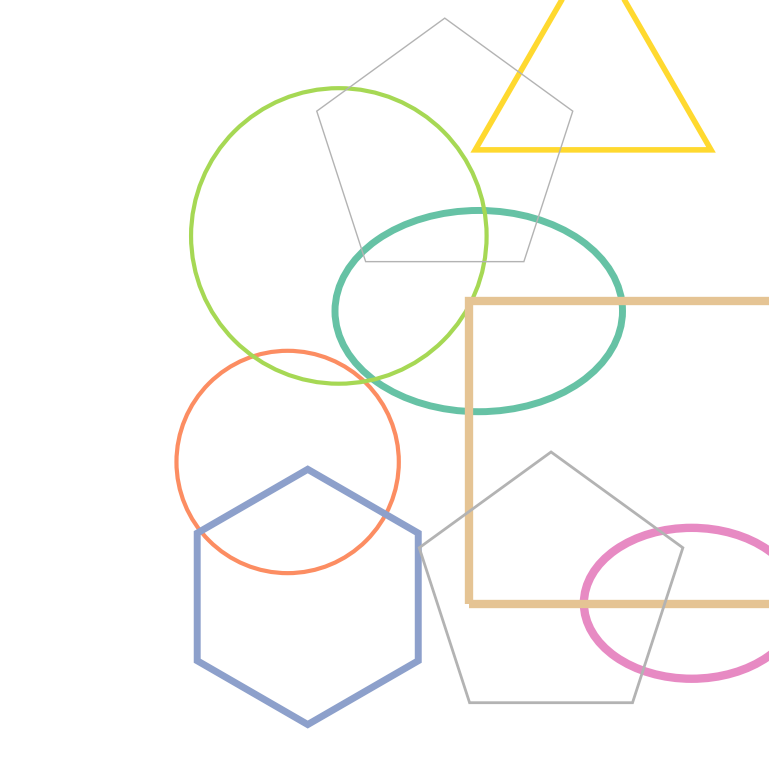[{"shape": "oval", "thickness": 2.5, "radius": 0.93, "center": [0.622, 0.596]}, {"shape": "circle", "thickness": 1.5, "radius": 0.72, "center": [0.374, 0.4]}, {"shape": "hexagon", "thickness": 2.5, "radius": 0.83, "center": [0.4, 0.225]}, {"shape": "oval", "thickness": 3, "radius": 0.7, "center": [0.898, 0.216]}, {"shape": "circle", "thickness": 1.5, "radius": 0.96, "center": [0.44, 0.694]}, {"shape": "triangle", "thickness": 2, "radius": 0.88, "center": [0.77, 0.894]}, {"shape": "square", "thickness": 3, "radius": 0.99, "center": [0.806, 0.412]}, {"shape": "pentagon", "thickness": 1, "radius": 0.9, "center": [0.716, 0.233]}, {"shape": "pentagon", "thickness": 0.5, "radius": 0.87, "center": [0.578, 0.802]}]